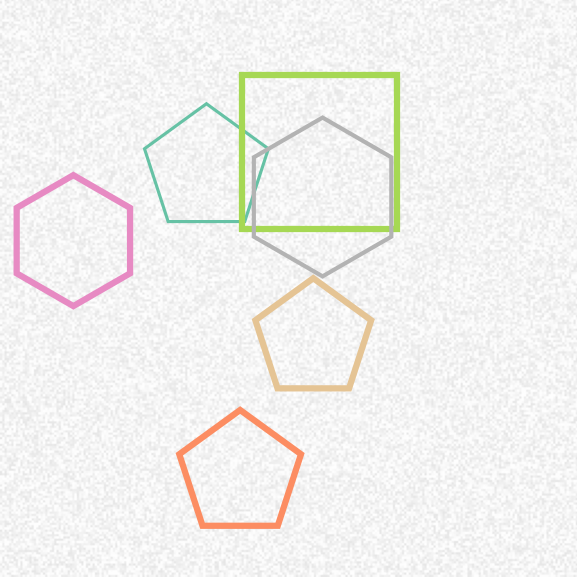[{"shape": "pentagon", "thickness": 1.5, "radius": 0.56, "center": [0.357, 0.707]}, {"shape": "pentagon", "thickness": 3, "radius": 0.55, "center": [0.416, 0.178]}, {"shape": "hexagon", "thickness": 3, "radius": 0.57, "center": [0.127, 0.582]}, {"shape": "square", "thickness": 3, "radius": 0.67, "center": [0.553, 0.736]}, {"shape": "pentagon", "thickness": 3, "radius": 0.53, "center": [0.542, 0.412]}, {"shape": "hexagon", "thickness": 2, "radius": 0.69, "center": [0.559, 0.658]}]